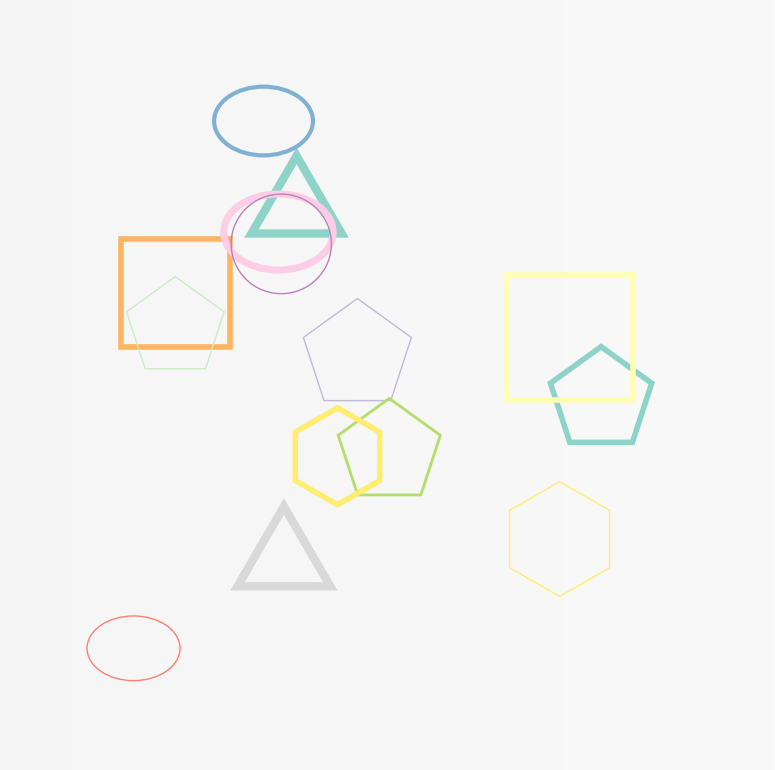[{"shape": "triangle", "thickness": 3, "radius": 0.34, "center": [0.383, 0.73]}, {"shape": "pentagon", "thickness": 2, "radius": 0.34, "center": [0.776, 0.481]}, {"shape": "square", "thickness": 2, "radius": 0.4, "center": [0.735, 0.562]}, {"shape": "pentagon", "thickness": 0.5, "radius": 0.37, "center": [0.461, 0.539]}, {"shape": "oval", "thickness": 0.5, "radius": 0.3, "center": [0.172, 0.158]}, {"shape": "oval", "thickness": 1.5, "radius": 0.32, "center": [0.34, 0.843]}, {"shape": "square", "thickness": 2, "radius": 0.35, "center": [0.226, 0.62]}, {"shape": "pentagon", "thickness": 1, "radius": 0.35, "center": [0.502, 0.413]}, {"shape": "oval", "thickness": 2.5, "radius": 0.35, "center": [0.359, 0.699]}, {"shape": "triangle", "thickness": 3, "radius": 0.35, "center": [0.366, 0.273]}, {"shape": "circle", "thickness": 0.5, "radius": 0.32, "center": [0.363, 0.683]}, {"shape": "pentagon", "thickness": 0.5, "radius": 0.33, "center": [0.226, 0.575]}, {"shape": "hexagon", "thickness": 2, "radius": 0.31, "center": [0.435, 0.407]}, {"shape": "hexagon", "thickness": 0.5, "radius": 0.37, "center": [0.722, 0.3]}]